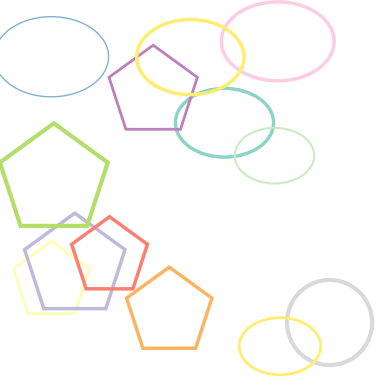[{"shape": "oval", "thickness": 2.5, "radius": 0.64, "center": [0.583, 0.681]}, {"shape": "pentagon", "thickness": 2, "radius": 0.52, "center": [0.134, 0.27]}, {"shape": "pentagon", "thickness": 2.5, "radius": 0.69, "center": [0.194, 0.309]}, {"shape": "pentagon", "thickness": 2.5, "radius": 0.52, "center": [0.284, 0.334]}, {"shape": "oval", "thickness": 1, "radius": 0.74, "center": [0.133, 0.853]}, {"shape": "pentagon", "thickness": 2.5, "radius": 0.58, "center": [0.44, 0.19]}, {"shape": "pentagon", "thickness": 3, "radius": 0.74, "center": [0.14, 0.532]}, {"shape": "oval", "thickness": 2.5, "radius": 0.73, "center": [0.721, 0.893]}, {"shape": "circle", "thickness": 3, "radius": 0.55, "center": [0.856, 0.162]}, {"shape": "pentagon", "thickness": 2, "radius": 0.6, "center": [0.398, 0.762]}, {"shape": "oval", "thickness": 1.5, "radius": 0.52, "center": [0.713, 0.596]}, {"shape": "oval", "thickness": 2.5, "radius": 0.7, "center": [0.494, 0.852]}, {"shape": "oval", "thickness": 2, "radius": 0.53, "center": [0.727, 0.101]}]